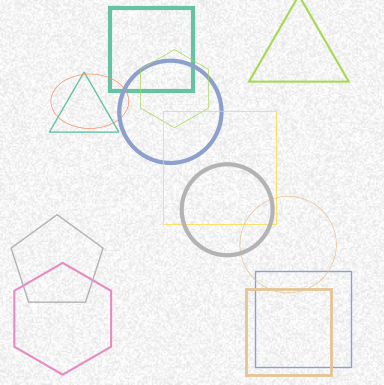[{"shape": "triangle", "thickness": 1, "radius": 0.52, "center": [0.218, 0.709]}, {"shape": "square", "thickness": 3, "radius": 0.54, "center": [0.394, 0.871]}, {"shape": "oval", "thickness": 0.5, "radius": 0.51, "center": [0.233, 0.737]}, {"shape": "circle", "thickness": 3, "radius": 0.66, "center": [0.443, 0.71]}, {"shape": "square", "thickness": 1, "radius": 0.63, "center": [0.787, 0.172]}, {"shape": "hexagon", "thickness": 1.5, "radius": 0.73, "center": [0.163, 0.172]}, {"shape": "hexagon", "thickness": 0.5, "radius": 0.51, "center": [0.453, 0.77]}, {"shape": "triangle", "thickness": 1.5, "radius": 0.75, "center": [0.776, 0.863]}, {"shape": "square", "thickness": 0.5, "radius": 0.73, "center": [0.571, 0.565]}, {"shape": "square", "thickness": 2, "radius": 0.55, "center": [0.749, 0.138]}, {"shape": "circle", "thickness": 0.5, "radius": 0.63, "center": [0.748, 0.365]}, {"shape": "pentagon", "thickness": 1, "radius": 0.63, "center": [0.148, 0.317]}, {"shape": "circle", "thickness": 3, "radius": 0.59, "center": [0.59, 0.455]}]